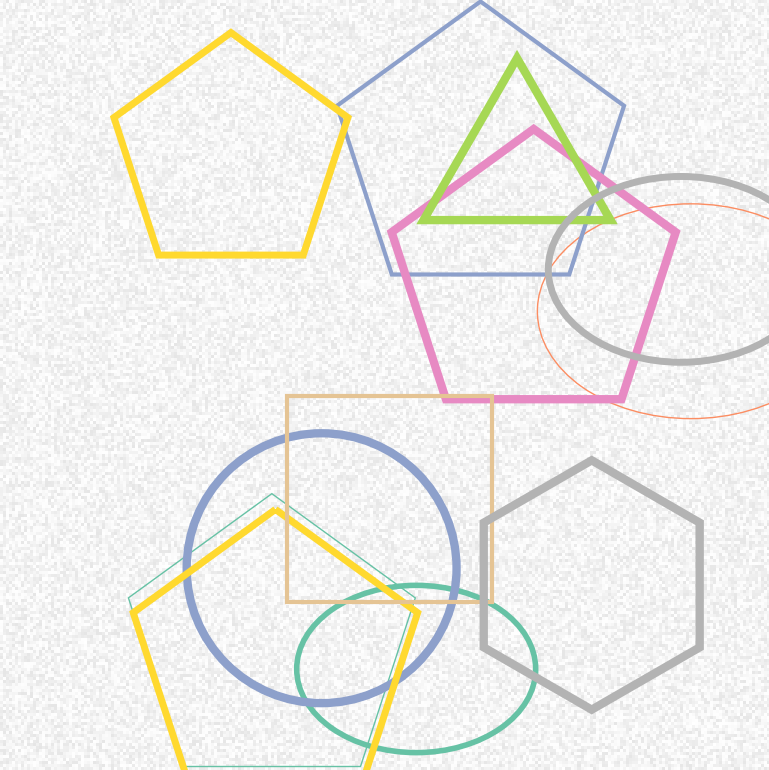[{"shape": "oval", "thickness": 2, "radius": 0.78, "center": [0.541, 0.131]}, {"shape": "pentagon", "thickness": 0.5, "radius": 0.98, "center": [0.353, 0.163]}, {"shape": "oval", "thickness": 0.5, "radius": 1.0, "center": [0.897, 0.596]}, {"shape": "circle", "thickness": 3, "radius": 0.88, "center": [0.418, 0.262]}, {"shape": "pentagon", "thickness": 1.5, "radius": 0.98, "center": [0.624, 0.802]}, {"shape": "pentagon", "thickness": 3, "radius": 0.97, "center": [0.693, 0.638]}, {"shape": "triangle", "thickness": 3, "radius": 0.7, "center": [0.671, 0.784]}, {"shape": "pentagon", "thickness": 2.5, "radius": 0.97, "center": [0.358, 0.144]}, {"shape": "pentagon", "thickness": 2.5, "radius": 0.8, "center": [0.3, 0.798]}, {"shape": "square", "thickness": 1.5, "radius": 0.67, "center": [0.506, 0.352]}, {"shape": "hexagon", "thickness": 3, "radius": 0.81, "center": [0.768, 0.24]}, {"shape": "oval", "thickness": 2.5, "radius": 0.86, "center": [0.884, 0.65]}]